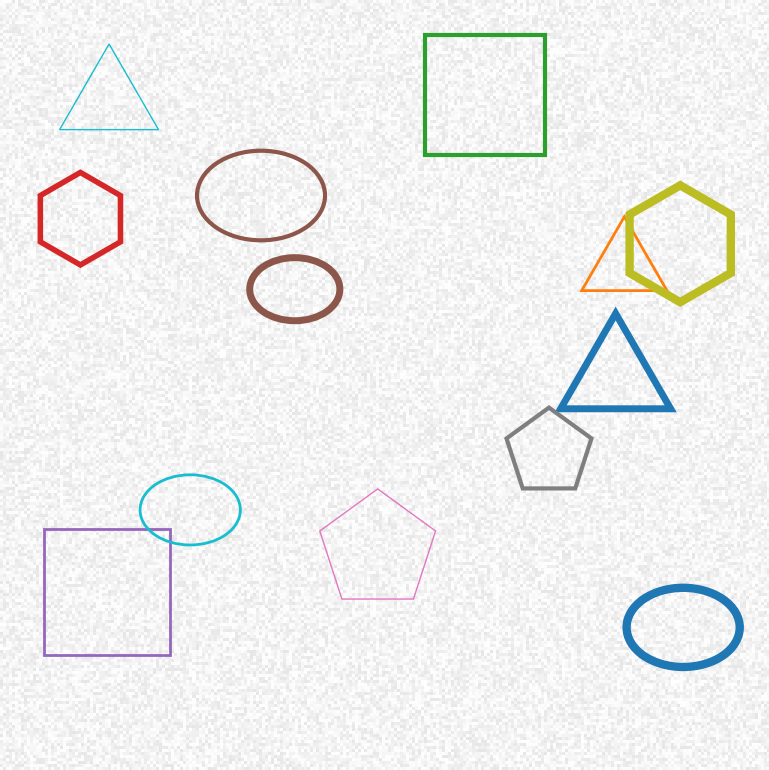[{"shape": "triangle", "thickness": 2.5, "radius": 0.41, "center": [0.8, 0.51]}, {"shape": "oval", "thickness": 3, "radius": 0.37, "center": [0.887, 0.185]}, {"shape": "triangle", "thickness": 1, "radius": 0.32, "center": [0.811, 0.655]}, {"shape": "square", "thickness": 1.5, "radius": 0.39, "center": [0.63, 0.877]}, {"shape": "hexagon", "thickness": 2, "radius": 0.3, "center": [0.104, 0.716]}, {"shape": "square", "thickness": 1, "radius": 0.41, "center": [0.139, 0.231]}, {"shape": "oval", "thickness": 1.5, "radius": 0.42, "center": [0.339, 0.746]}, {"shape": "oval", "thickness": 2.5, "radius": 0.29, "center": [0.383, 0.624]}, {"shape": "pentagon", "thickness": 0.5, "radius": 0.4, "center": [0.491, 0.286]}, {"shape": "pentagon", "thickness": 1.5, "radius": 0.29, "center": [0.713, 0.413]}, {"shape": "hexagon", "thickness": 3, "radius": 0.38, "center": [0.883, 0.683]}, {"shape": "triangle", "thickness": 0.5, "radius": 0.37, "center": [0.142, 0.869]}, {"shape": "oval", "thickness": 1, "radius": 0.33, "center": [0.247, 0.338]}]